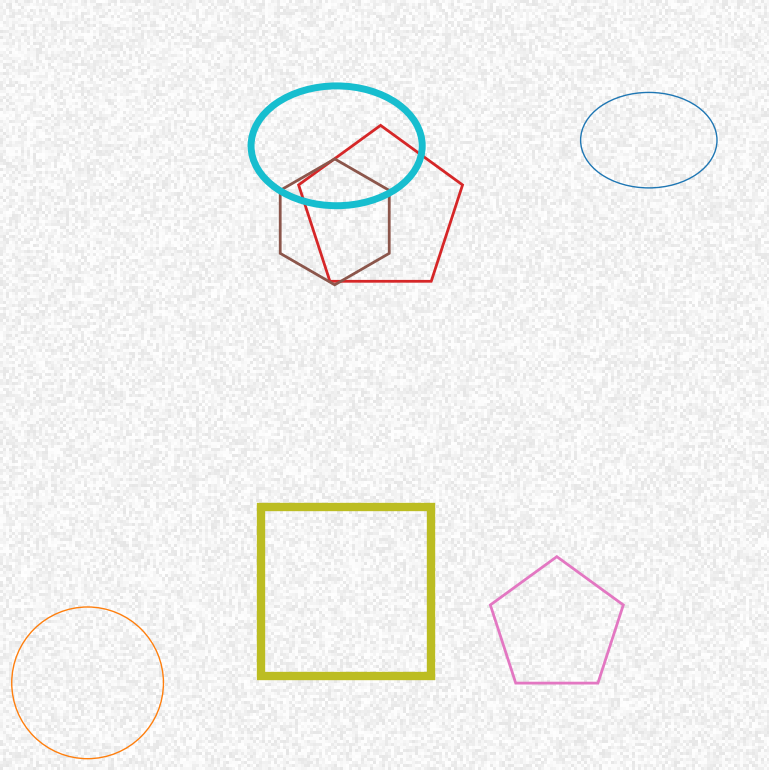[{"shape": "oval", "thickness": 0.5, "radius": 0.44, "center": [0.843, 0.818]}, {"shape": "circle", "thickness": 0.5, "radius": 0.49, "center": [0.114, 0.113]}, {"shape": "pentagon", "thickness": 1, "radius": 0.56, "center": [0.494, 0.725]}, {"shape": "hexagon", "thickness": 1, "radius": 0.41, "center": [0.435, 0.712]}, {"shape": "pentagon", "thickness": 1, "radius": 0.45, "center": [0.723, 0.186]}, {"shape": "square", "thickness": 3, "radius": 0.55, "center": [0.449, 0.232]}, {"shape": "oval", "thickness": 2.5, "radius": 0.56, "center": [0.437, 0.811]}]